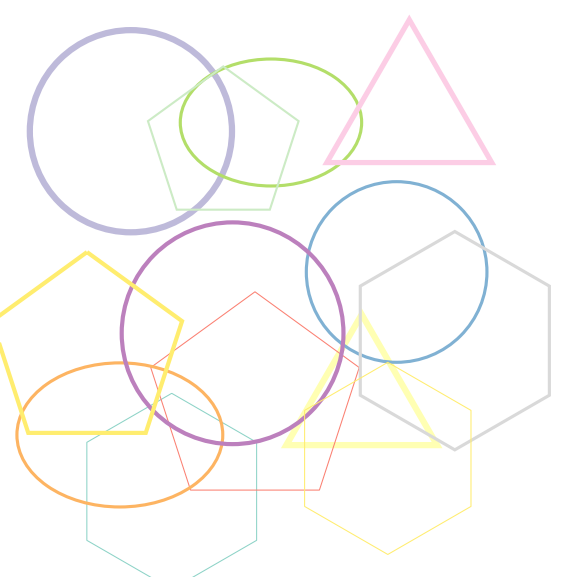[{"shape": "hexagon", "thickness": 0.5, "radius": 0.85, "center": [0.297, 0.148]}, {"shape": "triangle", "thickness": 3, "radius": 0.75, "center": [0.626, 0.304]}, {"shape": "circle", "thickness": 3, "radius": 0.88, "center": [0.227, 0.772]}, {"shape": "pentagon", "thickness": 0.5, "radius": 0.95, "center": [0.442, 0.304]}, {"shape": "circle", "thickness": 1.5, "radius": 0.78, "center": [0.687, 0.528]}, {"shape": "oval", "thickness": 1.5, "radius": 0.89, "center": [0.208, 0.246]}, {"shape": "oval", "thickness": 1.5, "radius": 0.79, "center": [0.469, 0.787]}, {"shape": "triangle", "thickness": 2.5, "radius": 0.82, "center": [0.709, 0.8]}, {"shape": "hexagon", "thickness": 1.5, "radius": 0.95, "center": [0.788, 0.409]}, {"shape": "circle", "thickness": 2, "radius": 0.96, "center": [0.403, 0.422]}, {"shape": "pentagon", "thickness": 1, "radius": 0.69, "center": [0.387, 0.747]}, {"shape": "pentagon", "thickness": 2, "radius": 0.87, "center": [0.151, 0.39]}, {"shape": "hexagon", "thickness": 0.5, "radius": 0.83, "center": [0.672, 0.205]}]